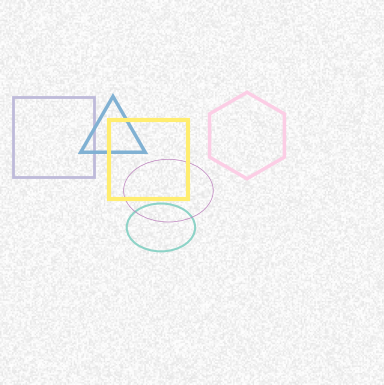[{"shape": "oval", "thickness": 1.5, "radius": 0.44, "center": [0.418, 0.409]}, {"shape": "square", "thickness": 2, "radius": 0.52, "center": [0.139, 0.644]}, {"shape": "triangle", "thickness": 2.5, "radius": 0.48, "center": [0.293, 0.653]}, {"shape": "hexagon", "thickness": 2.5, "radius": 0.56, "center": [0.642, 0.648]}, {"shape": "oval", "thickness": 0.5, "radius": 0.58, "center": [0.437, 0.505]}, {"shape": "square", "thickness": 3, "radius": 0.51, "center": [0.385, 0.587]}]